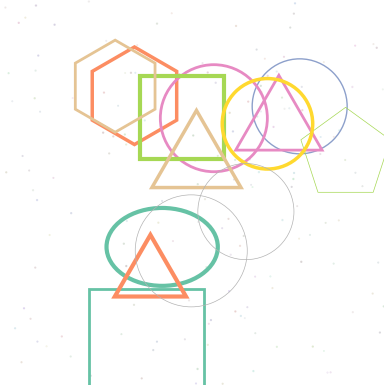[{"shape": "square", "thickness": 2, "radius": 0.75, "center": [0.38, 0.101]}, {"shape": "oval", "thickness": 3, "radius": 0.72, "center": [0.421, 0.359]}, {"shape": "triangle", "thickness": 3, "radius": 0.53, "center": [0.391, 0.283]}, {"shape": "hexagon", "thickness": 2.5, "radius": 0.63, "center": [0.349, 0.751]}, {"shape": "circle", "thickness": 1, "radius": 0.62, "center": [0.778, 0.724]}, {"shape": "triangle", "thickness": 2, "radius": 0.65, "center": [0.724, 0.675]}, {"shape": "circle", "thickness": 2, "radius": 0.69, "center": [0.555, 0.693]}, {"shape": "pentagon", "thickness": 0.5, "radius": 0.61, "center": [0.898, 0.599]}, {"shape": "square", "thickness": 3, "radius": 0.54, "center": [0.472, 0.695]}, {"shape": "circle", "thickness": 2.5, "radius": 0.59, "center": [0.695, 0.678]}, {"shape": "hexagon", "thickness": 2, "radius": 0.6, "center": [0.299, 0.776]}, {"shape": "triangle", "thickness": 2.5, "radius": 0.67, "center": [0.51, 0.58]}, {"shape": "circle", "thickness": 0.5, "radius": 0.73, "center": [0.497, 0.348]}, {"shape": "circle", "thickness": 0.5, "radius": 0.62, "center": [0.639, 0.45]}]